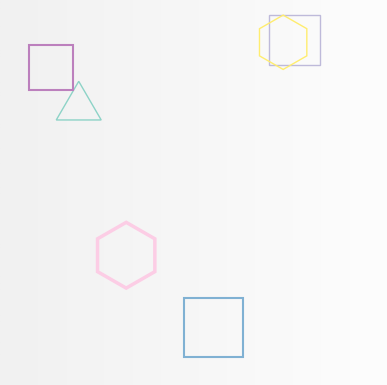[{"shape": "triangle", "thickness": 1, "radius": 0.33, "center": [0.203, 0.722]}, {"shape": "square", "thickness": 1, "radius": 0.33, "center": [0.759, 0.896]}, {"shape": "square", "thickness": 1.5, "radius": 0.38, "center": [0.55, 0.15]}, {"shape": "hexagon", "thickness": 2.5, "radius": 0.43, "center": [0.326, 0.337]}, {"shape": "square", "thickness": 1.5, "radius": 0.29, "center": [0.132, 0.824]}, {"shape": "hexagon", "thickness": 1, "radius": 0.35, "center": [0.731, 0.89]}]